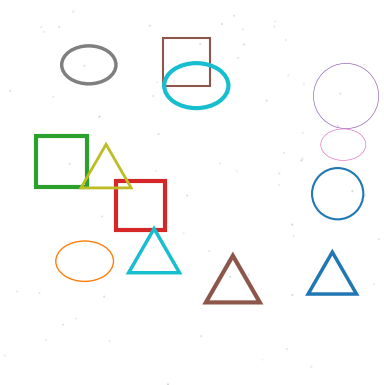[{"shape": "circle", "thickness": 1.5, "radius": 0.33, "center": [0.877, 0.497]}, {"shape": "triangle", "thickness": 2.5, "radius": 0.36, "center": [0.863, 0.273]}, {"shape": "oval", "thickness": 1, "radius": 0.37, "center": [0.22, 0.322]}, {"shape": "square", "thickness": 3, "radius": 0.33, "center": [0.16, 0.58]}, {"shape": "square", "thickness": 3, "radius": 0.32, "center": [0.365, 0.467]}, {"shape": "circle", "thickness": 0.5, "radius": 0.42, "center": [0.899, 0.751]}, {"shape": "triangle", "thickness": 3, "radius": 0.4, "center": [0.605, 0.255]}, {"shape": "square", "thickness": 1.5, "radius": 0.31, "center": [0.484, 0.838]}, {"shape": "oval", "thickness": 0.5, "radius": 0.29, "center": [0.892, 0.624]}, {"shape": "oval", "thickness": 2.5, "radius": 0.35, "center": [0.231, 0.832]}, {"shape": "triangle", "thickness": 2, "radius": 0.38, "center": [0.275, 0.55]}, {"shape": "triangle", "thickness": 2.5, "radius": 0.38, "center": [0.4, 0.33]}, {"shape": "oval", "thickness": 3, "radius": 0.42, "center": [0.51, 0.778]}]